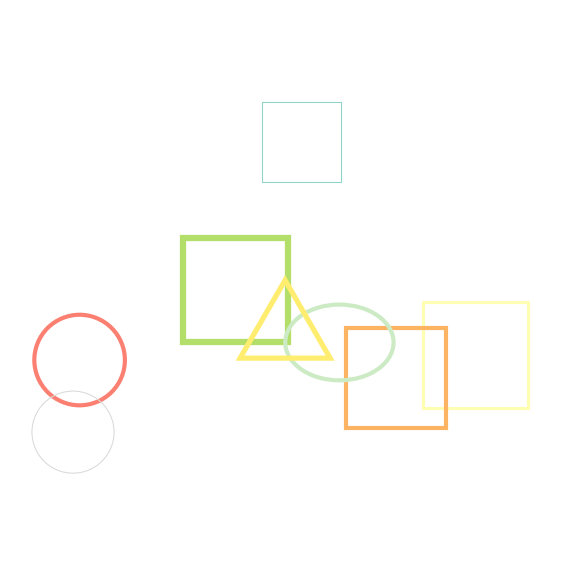[{"shape": "square", "thickness": 0.5, "radius": 0.34, "center": [0.522, 0.753]}, {"shape": "square", "thickness": 1.5, "radius": 0.46, "center": [0.824, 0.384]}, {"shape": "circle", "thickness": 2, "radius": 0.39, "center": [0.138, 0.376]}, {"shape": "square", "thickness": 2, "radius": 0.43, "center": [0.685, 0.345]}, {"shape": "square", "thickness": 3, "radius": 0.45, "center": [0.408, 0.497]}, {"shape": "circle", "thickness": 0.5, "radius": 0.36, "center": [0.126, 0.251]}, {"shape": "oval", "thickness": 2, "radius": 0.47, "center": [0.588, 0.406]}, {"shape": "triangle", "thickness": 2.5, "radius": 0.45, "center": [0.494, 0.424]}]